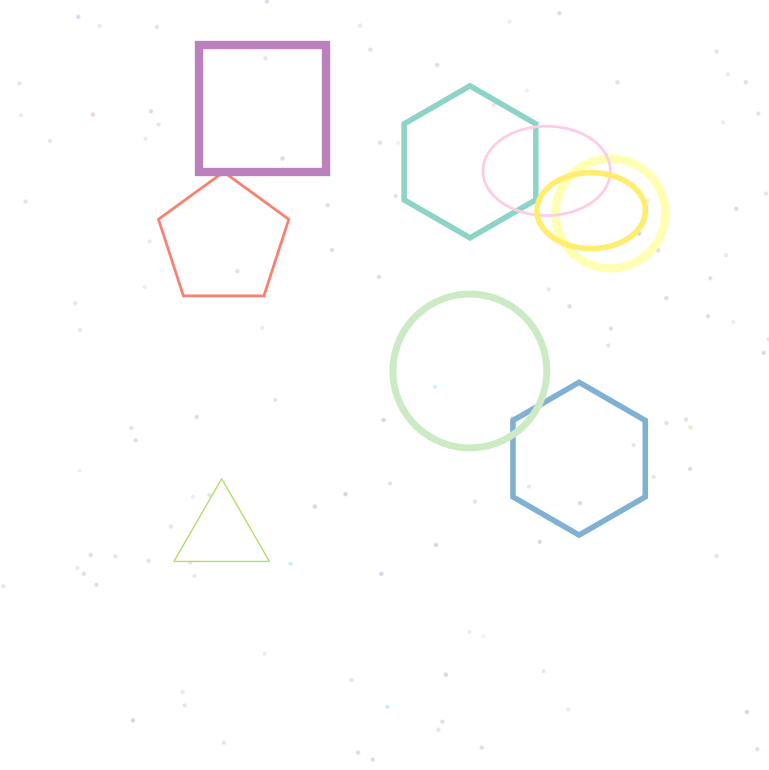[{"shape": "hexagon", "thickness": 2, "radius": 0.49, "center": [0.61, 0.79]}, {"shape": "circle", "thickness": 3, "radius": 0.36, "center": [0.793, 0.723]}, {"shape": "pentagon", "thickness": 1, "radius": 0.44, "center": [0.29, 0.688]}, {"shape": "hexagon", "thickness": 2, "radius": 0.5, "center": [0.752, 0.404]}, {"shape": "triangle", "thickness": 0.5, "radius": 0.36, "center": [0.288, 0.307]}, {"shape": "oval", "thickness": 1, "radius": 0.41, "center": [0.71, 0.778]}, {"shape": "square", "thickness": 3, "radius": 0.41, "center": [0.341, 0.859]}, {"shape": "circle", "thickness": 2.5, "radius": 0.5, "center": [0.61, 0.518]}, {"shape": "oval", "thickness": 2, "radius": 0.35, "center": [0.768, 0.727]}]